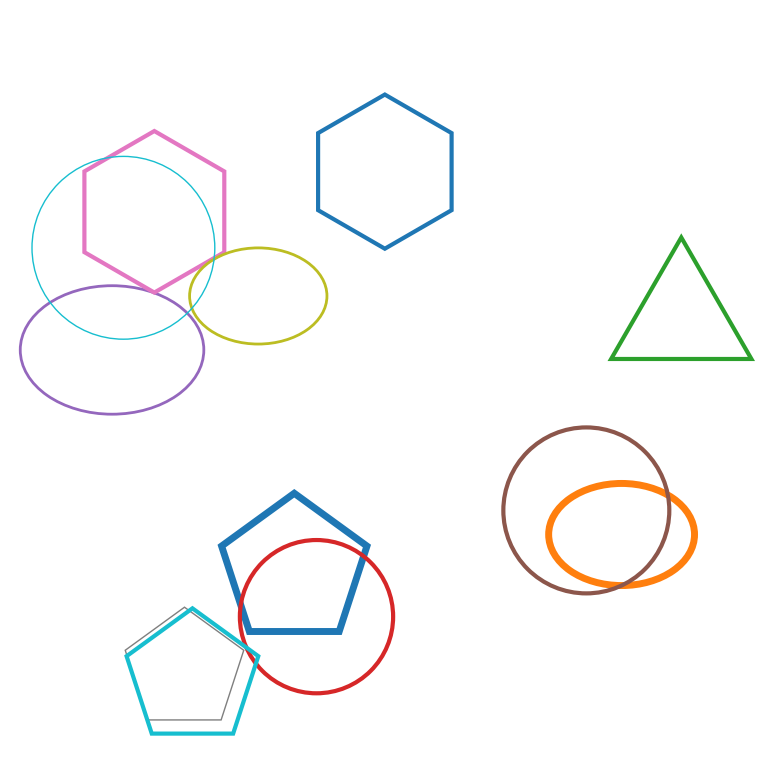[{"shape": "pentagon", "thickness": 2.5, "radius": 0.5, "center": [0.382, 0.26]}, {"shape": "hexagon", "thickness": 1.5, "radius": 0.5, "center": [0.5, 0.777]}, {"shape": "oval", "thickness": 2.5, "radius": 0.47, "center": [0.807, 0.306]}, {"shape": "triangle", "thickness": 1.5, "radius": 0.53, "center": [0.885, 0.586]}, {"shape": "circle", "thickness": 1.5, "radius": 0.5, "center": [0.411, 0.199]}, {"shape": "oval", "thickness": 1, "radius": 0.6, "center": [0.146, 0.546]}, {"shape": "circle", "thickness": 1.5, "radius": 0.54, "center": [0.761, 0.337]}, {"shape": "hexagon", "thickness": 1.5, "radius": 0.52, "center": [0.2, 0.725]}, {"shape": "pentagon", "thickness": 0.5, "radius": 0.4, "center": [0.24, 0.13]}, {"shape": "oval", "thickness": 1, "radius": 0.45, "center": [0.335, 0.616]}, {"shape": "pentagon", "thickness": 1.5, "radius": 0.45, "center": [0.25, 0.12]}, {"shape": "circle", "thickness": 0.5, "radius": 0.59, "center": [0.16, 0.678]}]